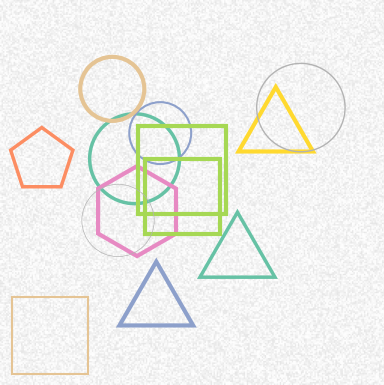[{"shape": "circle", "thickness": 2.5, "radius": 0.58, "center": [0.35, 0.588]}, {"shape": "triangle", "thickness": 2.5, "radius": 0.56, "center": [0.617, 0.336]}, {"shape": "pentagon", "thickness": 2.5, "radius": 0.43, "center": [0.109, 0.584]}, {"shape": "triangle", "thickness": 3, "radius": 0.55, "center": [0.406, 0.21]}, {"shape": "circle", "thickness": 1.5, "radius": 0.4, "center": [0.416, 0.654]}, {"shape": "hexagon", "thickness": 3, "radius": 0.58, "center": [0.356, 0.452]}, {"shape": "square", "thickness": 3, "radius": 0.49, "center": [0.475, 0.489]}, {"shape": "square", "thickness": 3, "radius": 0.57, "center": [0.472, 0.558]}, {"shape": "triangle", "thickness": 3, "radius": 0.56, "center": [0.716, 0.662]}, {"shape": "square", "thickness": 1.5, "radius": 0.49, "center": [0.13, 0.128]}, {"shape": "circle", "thickness": 3, "radius": 0.42, "center": [0.292, 0.769]}, {"shape": "circle", "thickness": 1, "radius": 0.57, "center": [0.781, 0.721]}, {"shape": "circle", "thickness": 0.5, "radius": 0.47, "center": [0.307, 0.427]}]